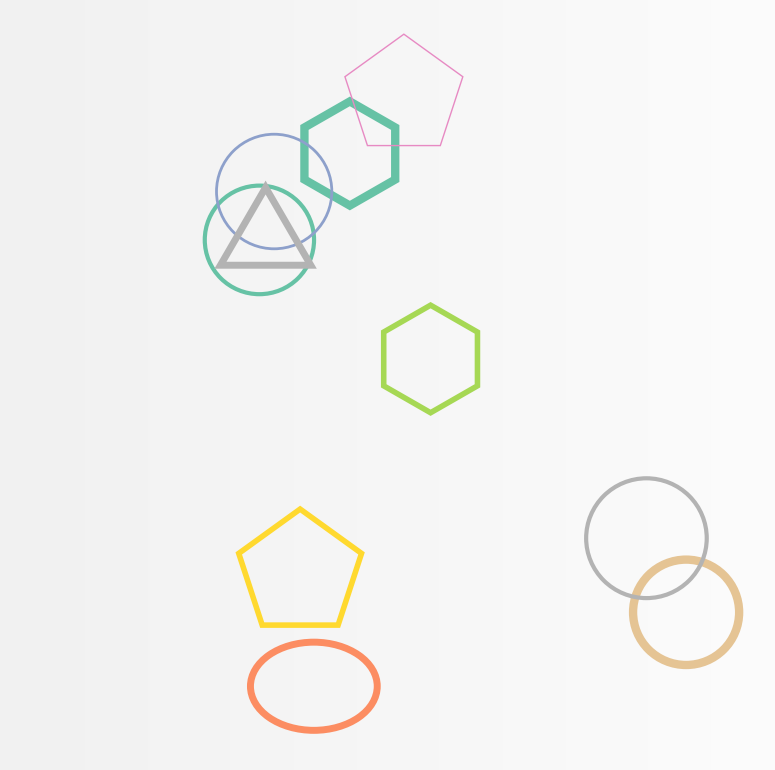[{"shape": "hexagon", "thickness": 3, "radius": 0.34, "center": [0.451, 0.801]}, {"shape": "circle", "thickness": 1.5, "radius": 0.35, "center": [0.335, 0.688]}, {"shape": "oval", "thickness": 2.5, "radius": 0.41, "center": [0.405, 0.109]}, {"shape": "circle", "thickness": 1, "radius": 0.37, "center": [0.354, 0.751]}, {"shape": "pentagon", "thickness": 0.5, "radius": 0.4, "center": [0.521, 0.876]}, {"shape": "hexagon", "thickness": 2, "radius": 0.35, "center": [0.556, 0.534]}, {"shape": "pentagon", "thickness": 2, "radius": 0.42, "center": [0.387, 0.256]}, {"shape": "circle", "thickness": 3, "radius": 0.34, "center": [0.885, 0.205]}, {"shape": "circle", "thickness": 1.5, "radius": 0.39, "center": [0.834, 0.301]}, {"shape": "triangle", "thickness": 2.5, "radius": 0.34, "center": [0.343, 0.689]}]